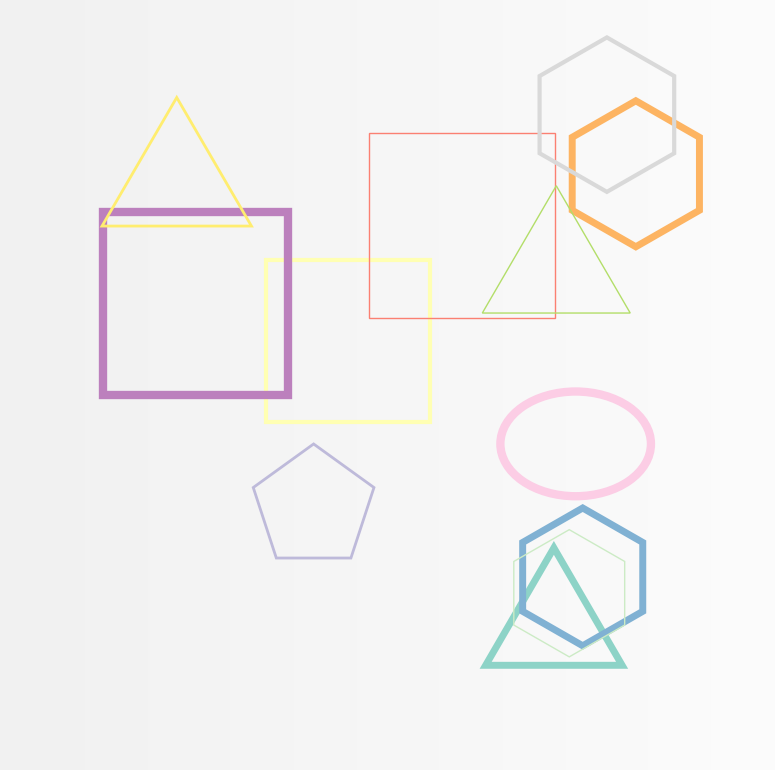[{"shape": "triangle", "thickness": 2.5, "radius": 0.51, "center": [0.715, 0.187]}, {"shape": "square", "thickness": 1.5, "radius": 0.53, "center": [0.449, 0.557]}, {"shape": "pentagon", "thickness": 1, "radius": 0.41, "center": [0.405, 0.342]}, {"shape": "square", "thickness": 0.5, "radius": 0.6, "center": [0.596, 0.707]}, {"shape": "hexagon", "thickness": 2.5, "radius": 0.45, "center": [0.752, 0.251]}, {"shape": "hexagon", "thickness": 2.5, "radius": 0.47, "center": [0.82, 0.774]}, {"shape": "triangle", "thickness": 0.5, "radius": 0.55, "center": [0.718, 0.649]}, {"shape": "oval", "thickness": 3, "radius": 0.49, "center": [0.743, 0.424]}, {"shape": "hexagon", "thickness": 1.5, "radius": 0.5, "center": [0.783, 0.851]}, {"shape": "square", "thickness": 3, "radius": 0.6, "center": [0.252, 0.606]}, {"shape": "hexagon", "thickness": 0.5, "radius": 0.41, "center": [0.735, 0.23]}, {"shape": "triangle", "thickness": 1, "radius": 0.56, "center": [0.228, 0.762]}]